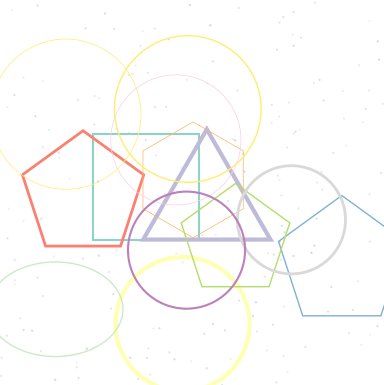[{"shape": "square", "thickness": 1.5, "radius": 0.69, "center": [0.379, 0.514]}, {"shape": "circle", "thickness": 3, "radius": 0.87, "center": [0.474, 0.158]}, {"shape": "triangle", "thickness": 3, "radius": 0.95, "center": [0.537, 0.473]}, {"shape": "pentagon", "thickness": 2, "radius": 0.83, "center": [0.216, 0.495]}, {"shape": "pentagon", "thickness": 1, "radius": 0.86, "center": [0.888, 0.319]}, {"shape": "hexagon", "thickness": 0.5, "radius": 0.75, "center": [0.502, 0.533]}, {"shape": "pentagon", "thickness": 1, "radius": 0.74, "center": [0.612, 0.375]}, {"shape": "circle", "thickness": 0.5, "radius": 0.85, "center": [0.457, 0.636]}, {"shape": "circle", "thickness": 2, "radius": 0.7, "center": [0.757, 0.429]}, {"shape": "circle", "thickness": 1.5, "radius": 0.76, "center": [0.485, 0.35]}, {"shape": "oval", "thickness": 1, "radius": 0.88, "center": [0.144, 0.197]}, {"shape": "circle", "thickness": 0.5, "radius": 0.98, "center": [0.171, 0.704]}, {"shape": "circle", "thickness": 1, "radius": 0.95, "center": [0.488, 0.717]}]